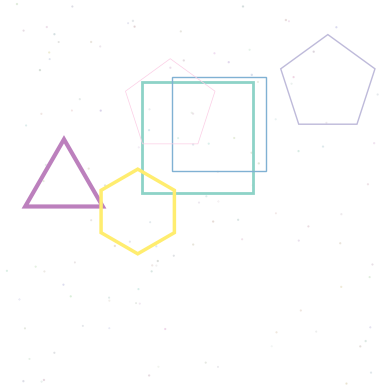[{"shape": "square", "thickness": 2, "radius": 0.72, "center": [0.514, 0.642]}, {"shape": "pentagon", "thickness": 1, "radius": 0.64, "center": [0.852, 0.782]}, {"shape": "square", "thickness": 1, "radius": 0.61, "center": [0.569, 0.678]}, {"shape": "pentagon", "thickness": 0.5, "radius": 0.61, "center": [0.442, 0.725]}, {"shape": "triangle", "thickness": 3, "radius": 0.58, "center": [0.166, 0.522]}, {"shape": "hexagon", "thickness": 2.5, "radius": 0.55, "center": [0.358, 0.451]}]